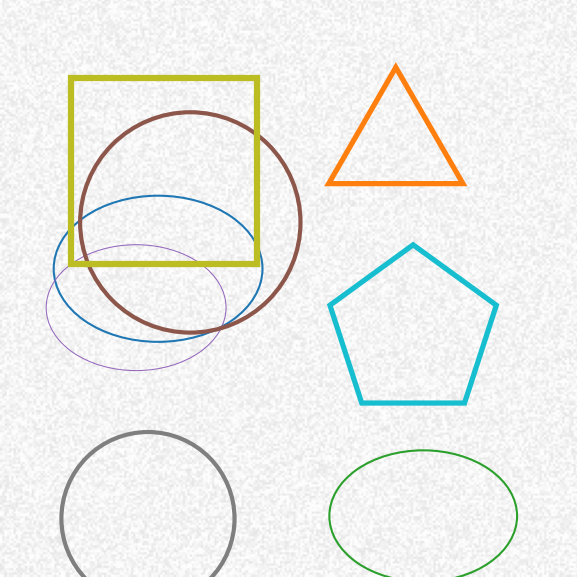[{"shape": "oval", "thickness": 1, "radius": 0.9, "center": [0.274, 0.534]}, {"shape": "triangle", "thickness": 2.5, "radius": 0.67, "center": [0.685, 0.748]}, {"shape": "oval", "thickness": 1, "radius": 0.81, "center": [0.733, 0.106]}, {"shape": "oval", "thickness": 0.5, "radius": 0.78, "center": [0.236, 0.466]}, {"shape": "circle", "thickness": 2, "radius": 0.95, "center": [0.33, 0.614]}, {"shape": "circle", "thickness": 2, "radius": 0.75, "center": [0.256, 0.101]}, {"shape": "square", "thickness": 3, "radius": 0.8, "center": [0.284, 0.703]}, {"shape": "pentagon", "thickness": 2.5, "radius": 0.76, "center": [0.715, 0.424]}]